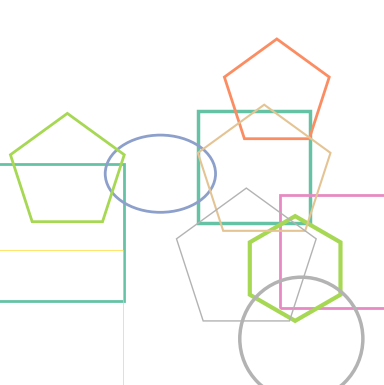[{"shape": "square", "thickness": 2.5, "radius": 0.72, "center": [0.66, 0.566]}, {"shape": "square", "thickness": 2, "radius": 0.89, "center": [0.144, 0.396]}, {"shape": "pentagon", "thickness": 2, "radius": 0.72, "center": [0.719, 0.756]}, {"shape": "oval", "thickness": 2, "radius": 0.72, "center": [0.417, 0.549]}, {"shape": "square", "thickness": 2, "radius": 0.74, "center": [0.874, 0.347]}, {"shape": "hexagon", "thickness": 3, "radius": 0.68, "center": [0.767, 0.303]}, {"shape": "pentagon", "thickness": 2, "radius": 0.78, "center": [0.175, 0.55]}, {"shape": "square", "thickness": 0.5, "radius": 0.99, "center": [0.122, 0.153]}, {"shape": "pentagon", "thickness": 1.5, "radius": 0.91, "center": [0.686, 0.547]}, {"shape": "pentagon", "thickness": 1, "radius": 0.95, "center": [0.64, 0.321]}, {"shape": "circle", "thickness": 2.5, "radius": 0.8, "center": [0.783, 0.12]}]